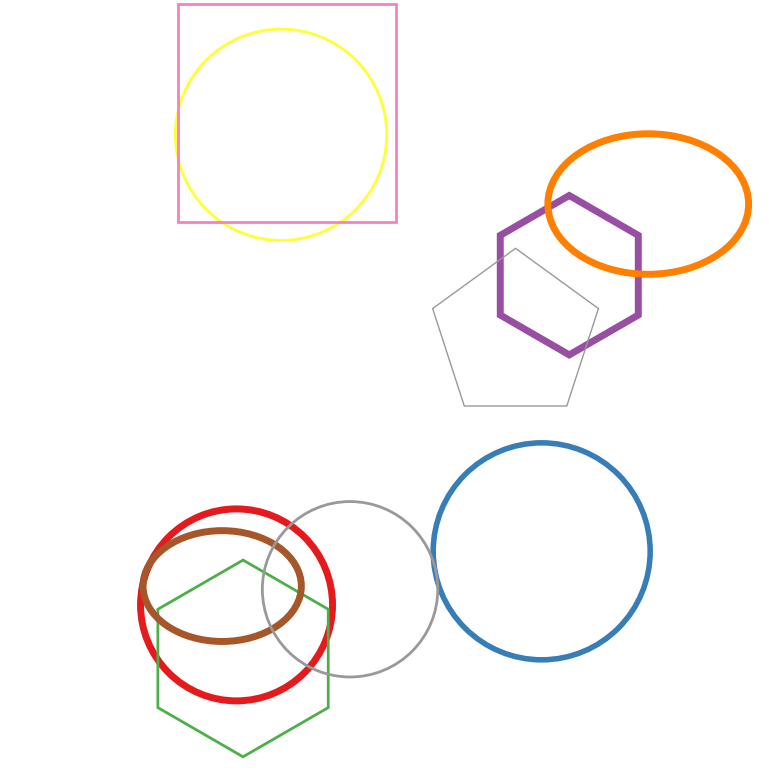[{"shape": "circle", "thickness": 2.5, "radius": 0.62, "center": [0.307, 0.214]}, {"shape": "circle", "thickness": 2, "radius": 0.7, "center": [0.703, 0.284]}, {"shape": "hexagon", "thickness": 1, "radius": 0.64, "center": [0.316, 0.145]}, {"shape": "hexagon", "thickness": 2.5, "radius": 0.52, "center": [0.739, 0.643]}, {"shape": "oval", "thickness": 2.5, "radius": 0.65, "center": [0.842, 0.735]}, {"shape": "circle", "thickness": 1, "radius": 0.69, "center": [0.365, 0.825]}, {"shape": "oval", "thickness": 2.5, "radius": 0.51, "center": [0.289, 0.239]}, {"shape": "square", "thickness": 1, "radius": 0.71, "center": [0.373, 0.853]}, {"shape": "circle", "thickness": 1, "radius": 0.57, "center": [0.455, 0.235]}, {"shape": "pentagon", "thickness": 0.5, "radius": 0.57, "center": [0.67, 0.564]}]